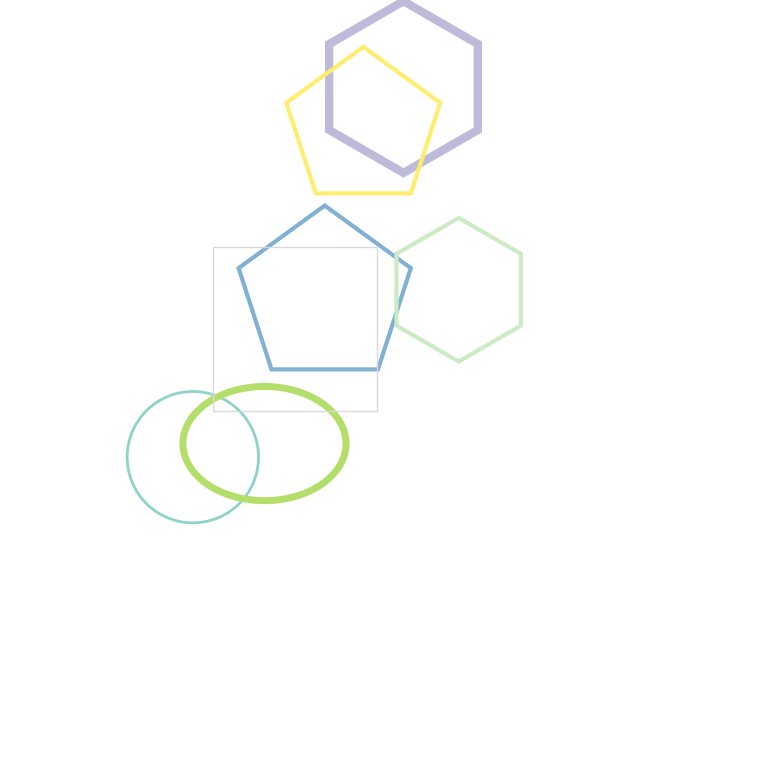[{"shape": "circle", "thickness": 1, "radius": 0.43, "center": [0.25, 0.406]}, {"shape": "hexagon", "thickness": 3, "radius": 0.56, "center": [0.524, 0.887]}, {"shape": "pentagon", "thickness": 1.5, "radius": 0.59, "center": [0.422, 0.615]}, {"shape": "oval", "thickness": 2.5, "radius": 0.53, "center": [0.343, 0.424]}, {"shape": "square", "thickness": 0.5, "radius": 0.53, "center": [0.383, 0.573]}, {"shape": "hexagon", "thickness": 1.5, "radius": 0.47, "center": [0.596, 0.624]}, {"shape": "pentagon", "thickness": 1.5, "radius": 0.53, "center": [0.472, 0.834]}]